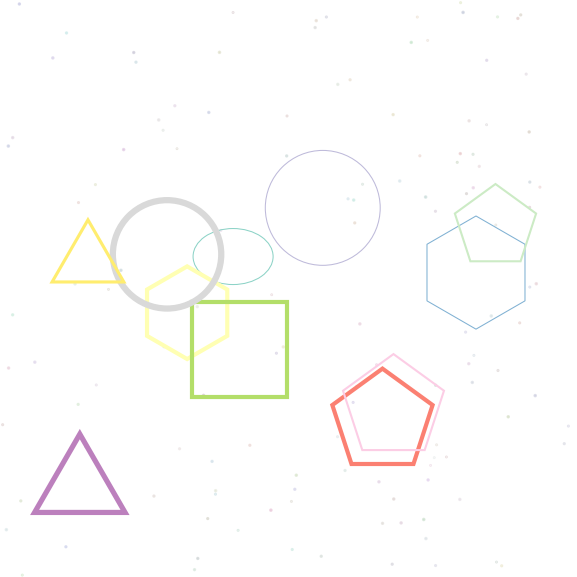[{"shape": "oval", "thickness": 0.5, "radius": 0.35, "center": [0.404, 0.555]}, {"shape": "hexagon", "thickness": 2, "radius": 0.4, "center": [0.324, 0.458]}, {"shape": "circle", "thickness": 0.5, "radius": 0.5, "center": [0.559, 0.639]}, {"shape": "pentagon", "thickness": 2, "radius": 0.46, "center": [0.662, 0.27]}, {"shape": "hexagon", "thickness": 0.5, "radius": 0.49, "center": [0.824, 0.527]}, {"shape": "square", "thickness": 2, "radius": 0.41, "center": [0.415, 0.394]}, {"shape": "pentagon", "thickness": 1, "radius": 0.46, "center": [0.681, 0.294]}, {"shape": "circle", "thickness": 3, "radius": 0.47, "center": [0.289, 0.559]}, {"shape": "triangle", "thickness": 2.5, "radius": 0.45, "center": [0.138, 0.157]}, {"shape": "pentagon", "thickness": 1, "radius": 0.37, "center": [0.858, 0.607]}, {"shape": "triangle", "thickness": 1.5, "radius": 0.36, "center": [0.152, 0.547]}]